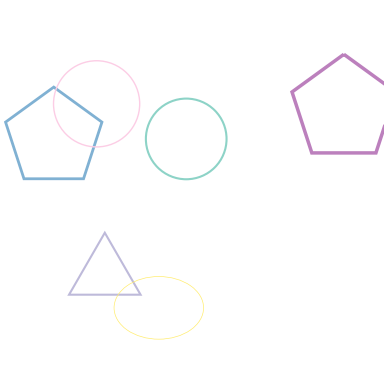[{"shape": "circle", "thickness": 1.5, "radius": 0.52, "center": [0.484, 0.639]}, {"shape": "triangle", "thickness": 1.5, "radius": 0.54, "center": [0.272, 0.288]}, {"shape": "pentagon", "thickness": 2, "radius": 0.66, "center": [0.14, 0.642]}, {"shape": "circle", "thickness": 1, "radius": 0.56, "center": [0.251, 0.73]}, {"shape": "pentagon", "thickness": 2.5, "radius": 0.71, "center": [0.893, 0.717]}, {"shape": "oval", "thickness": 0.5, "radius": 0.58, "center": [0.413, 0.2]}]